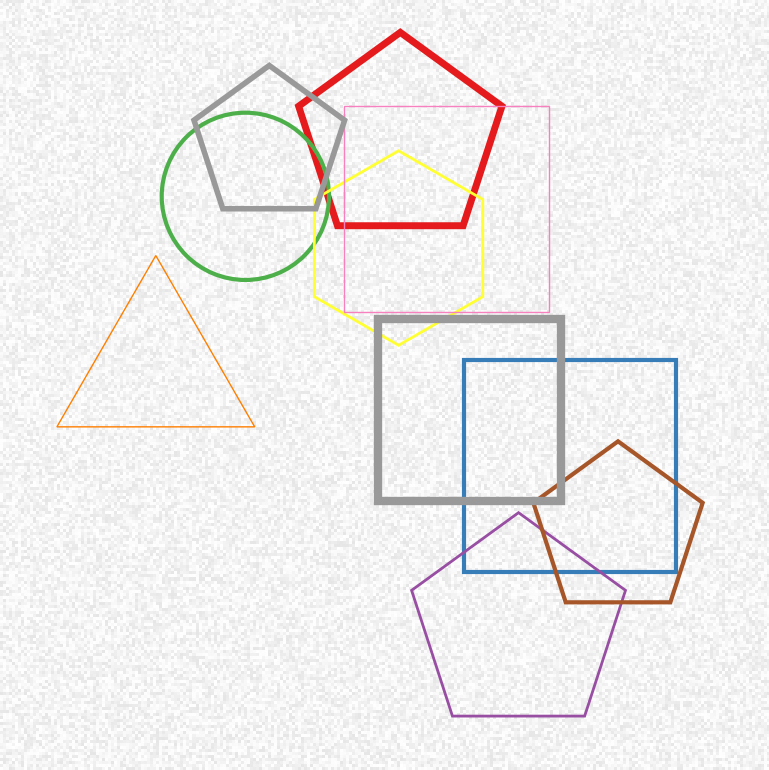[{"shape": "pentagon", "thickness": 2.5, "radius": 0.69, "center": [0.52, 0.819]}, {"shape": "square", "thickness": 1.5, "radius": 0.69, "center": [0.74, 0.395]}, {"shape": "circle", "thickness": 1.5, "radius": 0.54, "center": [0.319, 0.745]}, {"shape": "pentagon", "thickness": 1, "radius": 0.73, "center": [0.673, 0.188]}, {"shape": "triangle", "thickness": 0.5, "radius": 0.74, "center": [0.202, 0.52]}, {"shape": "hexagon", "thickness": 1, "radius": 0.63, "center": [0.518, 0.678]}, {"shape": "pentagon", "thickness": 1.5, "radius": 0.58, "center": [0.803, 0.311]}, {"shape": "square", "thickness": 0.5, "radius": 0.67, "center": [0.58, 0.729]}, {"shape": "pentagon", "thickness": 2, "radius": 0.51, "center": [0.35, 0.812]}, {"shape": "square", "thickness": 3, "radius": 0.59, "center": [0.61, 0.467]}]